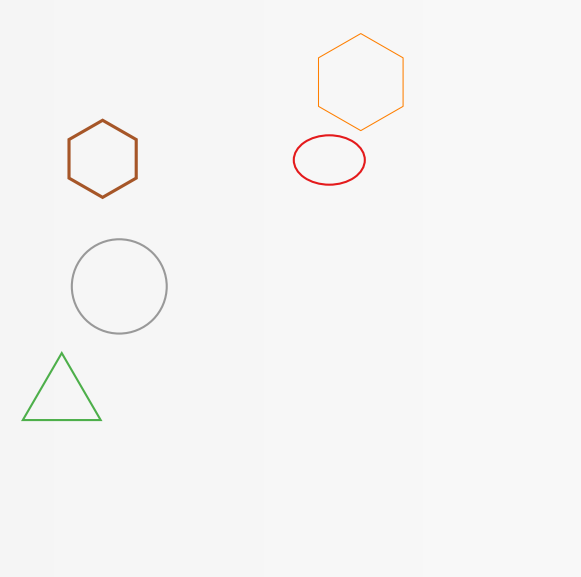[{"shape": "oval", "thickness": 1, "radius": 0.31, "center": [0.567, 0.722]}, {"shape": "triangle", "thickness": 1, "radius": 0.39, "center": [0.106, 0.31]}, {"shape": "hexagon", "thickness": 0.5, "radius": 0.42, "center": [0.621, 0.857]}, {"shape": "hexagon", "thickness": 1.5, "radius": 0.33, "center": [0.177, 0.724]}, {"shape": "circle", "thickness": 1, "radius": 0.41, "center": [0.205, 0.503]}]